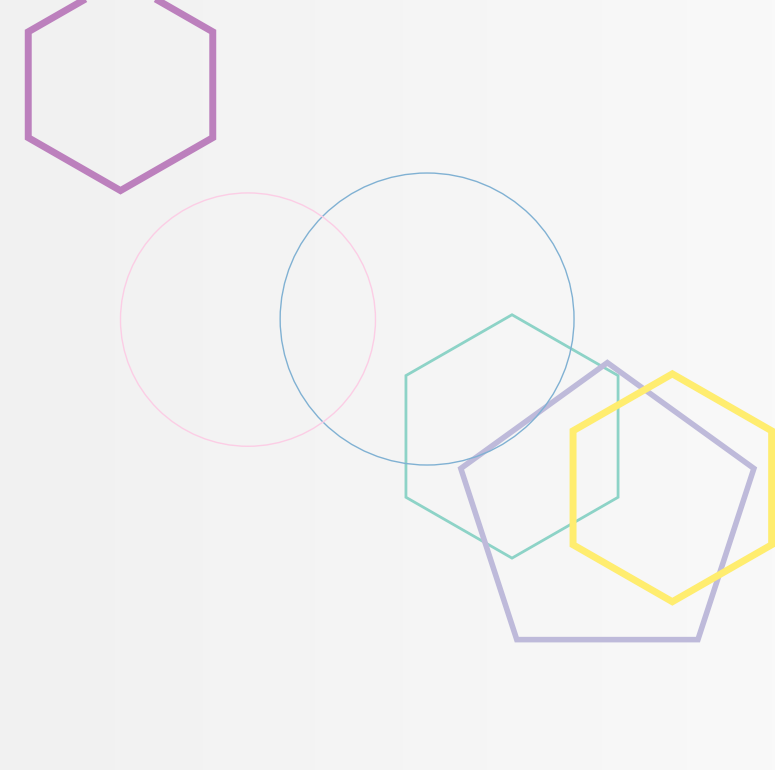[{"shape": "hexagon", "thickness": 1, "radius": 0.79, "center": [0.661, 0.433]}, {"shape": "pentagon", "thickness": 2, "radius": 0.99, "center": [0.784, 0.33]}, {"shape": "circle", "thickness": 0.5, "radius": 0.95, "center": [0.551, 0.586]}, {"shape": "circle", "thickness": 0.5, "radius": 0.82, "center": [0.32, 0.585]}, {"shape": "hexagon", "thickness": 2.5, "radius": 0.69, "center": [0.155, 0.89]}, {"shape": "hexagon", "thickness": 2.5, "radius": 0.74, "center": [0.868, 0.367]}]